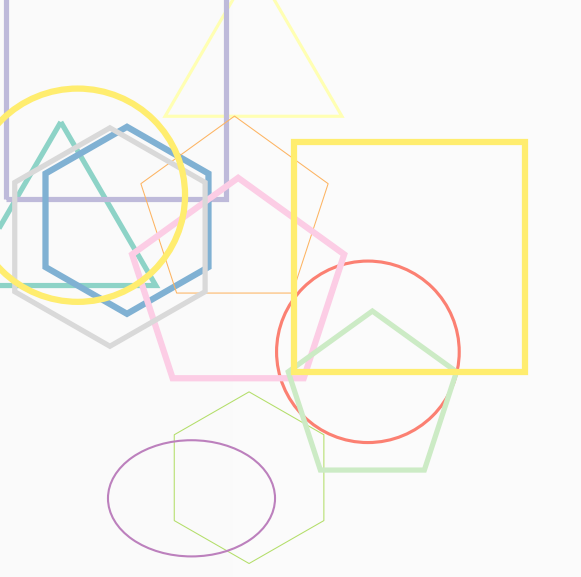[{"shape": "triangle", "thickness": 2.5, "radius": 0.94, "center": [0.105, 0.599]}, {"shape": "triangle", "thickness": 1.5, "radius": 0.88, "center": [0.436, 0.886]}, {"shape": "square", "thickness": 2.5, "radius": 0.94, "center": [0.199, 0.844]}, {"shape": "circle", "thickness": 1.5, "radius": 0.79, "center": [0.633, 0.39]}, {"shape": "hexagon", "thickness": 3, "radius": 0.81, "center": [0.218, 0.618]}, {"shape": "pentagon", "thickness": 0.5, "radius": 0.85, "center": [0.403, 0.629]}, {"shape": "hexagon", "thickness": 0.5, "radius": 0.74, "center": [0.428, 0.172]}, {"shape": "pentagon", "thickness": 3, "radius": 0.96, "center": [0.41, 0.499]}, {"shape": "hexagon", "thickness": 2.5, "radius": 0.95, "center": [0.189, 0.589]}, {"shape": "oval", "thickness": 1, "radius": 0.72, "center": [0.329, 0.136]}, {"shape": "pentagon", "thickness": 2.5, "radius": 0.76, "center": [0.641, 0.308]}, {"shape": "circle", "thickness": 3, "radius": 0.92, "center": [0.134, 0.661]}, {"shape": "square", "thickness": 3, "radius": 1.0, "center": [0.704, 0.555]}]